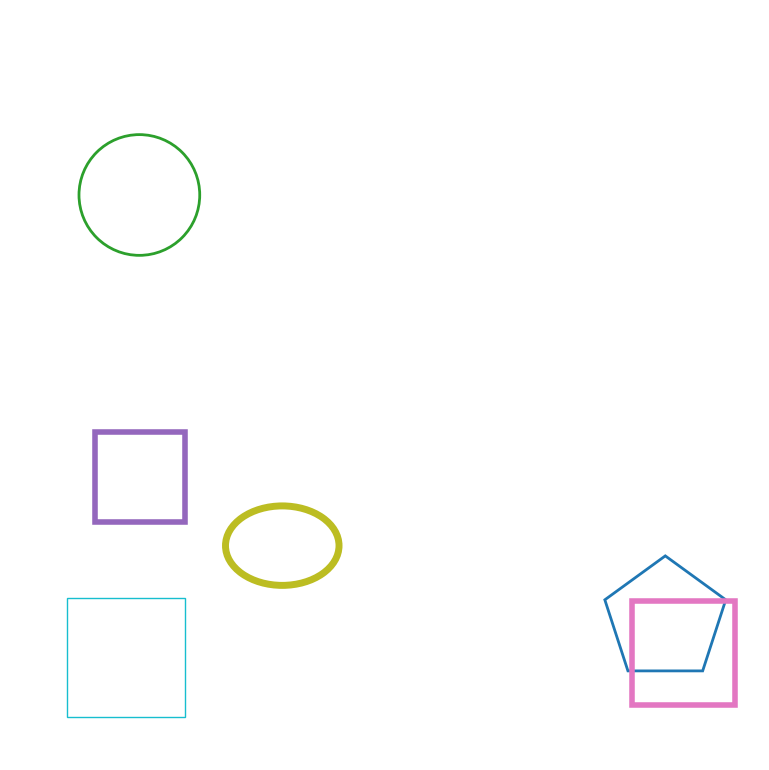[{"shape": "pentagon", "thickness": 1, "radius": 0.41, "center": [0.864, 0.196]}, {"shape": "circle", "thickness": 1, "radius": 0.39, "center": [0.181, 0.747]}, {"shape": "square", "thickness": 2, "radius": 0.29, "center": [0.182, 0.38]}, {"shape": "square", "thickness": 2, "radius": 0.34, "center": [0.888, 0.152]}, {"shape": "oval", "thickness": 2.5, "radius": 0.37, "center": [0.367, 0.291]}, {"shape": "square", "thickness": 0.5, "radius": 0.38, "center": [0.164, 0.146]}]